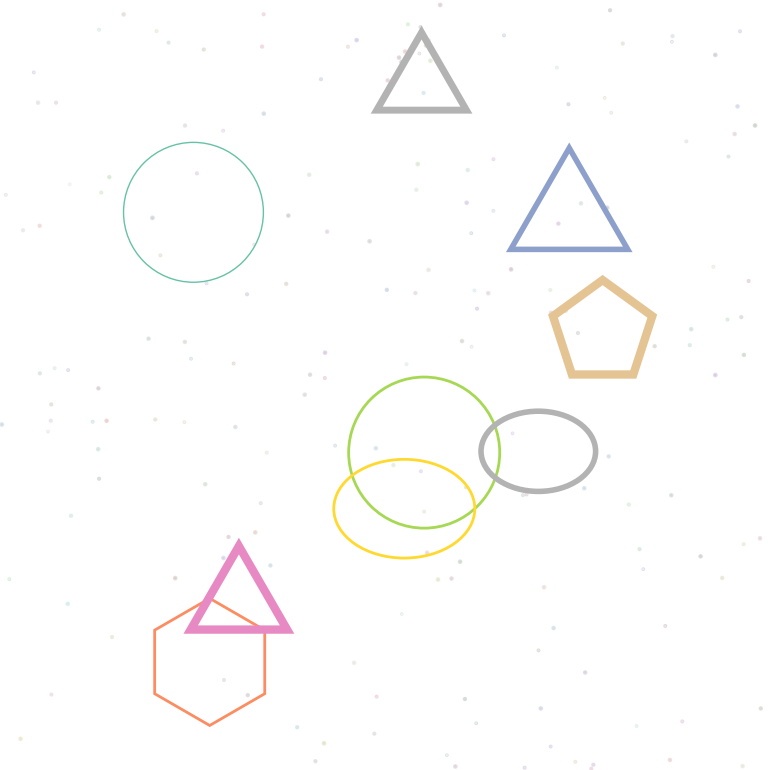[{"shape": "circle", "thickness": 0.5, "radius": 0.45, "center": [0.251, 0.724]}, {"shape": "hexagon", "thickness": 1, "radius": 0.41, "center": [0.272, 0.14]}, {"shape": "triangle", "thickness": 2, "radius": 0.44, "center": [0.739, 0.72]}, {"shape": "triangle", "thickness": 3, "radius": 0.36, "center": [0.31, 0.219]}, {"shape": "circle", "thickness": 1, "radius": 0.49, "center": [0.551, 0.412]}, {"shape": "oval", "thickness": 1, "radius": 0.46, "center": [0.525, 0.339]}, {"shape": "pentagon", "thickness": 3, "radius": 0.34, "center": [0.783, 0.568]}, {"shape": "oval", "thickness": 2, "radius": 0.37, "center": [0.699, 0.414]}, {"shape": "triangle", "thickness": 2.5, "radius": 0.34, "center": [0.547, 0.891]}]